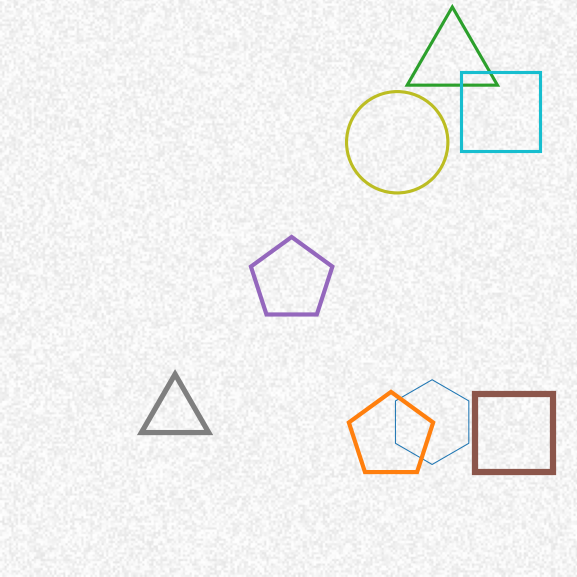[{"shape": "hexagon", "thickness": 0.5, "radius": 0.37, "center": [0.748, 0.268]}, {"shape": "pentagon", "thickness": 2, "radius": 0.38, "center": [0.677, 0.244]}, {"shape": "triangle", "thickness": 1.5, "radius": 0.45, "center": [0.783, 0.897]}, {"shape": "pentagon", "thickness": 2, "radius": 0.37, "center": [0.505, 0.515]}, {"shape": "square", "thickness": 3, "radius": 0.34, "center": [0.89, 0.25]}, {"shape": "triangle", "thickness": 2.5, "radius": 0.34, "center": [0.303, 0.284]}, {"shape": "circle", "thickness": 1.5, "radius": 0.44, "center": [0.688, 0.753]}, {"shape": "square", "thickness": 1.5, "radius": 0.34, "center": [0.867, 0.806]}]